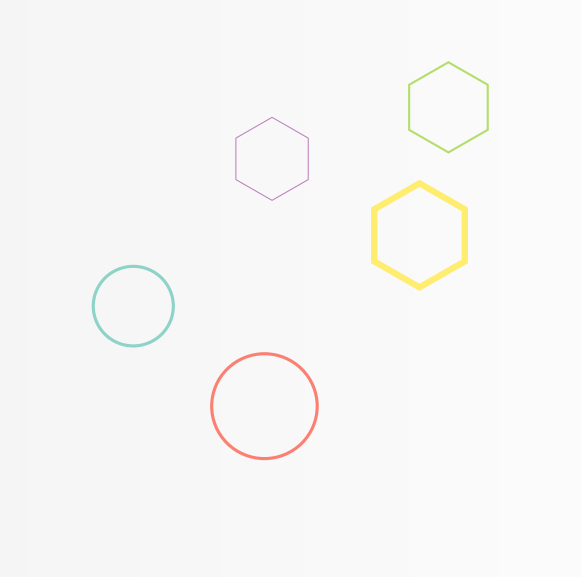[{"shape": "circle", "thickness": 1.5, "radius": 0.34, "center": [0.229, 0.469]}, {"shape": "circle", "thickness": 1.5, "radius": 0.45, "center": [0.455, 0.296]}, {"shape": "hexagon", "thickness": 1, "radius": 0.39, "center": [0.771, 0.813]}, {"shape": "hexagon", "thickness": 0.5, "radius": 0.36, "center": [0.468, 0.724]}, {"shape": "hexagon", "thickness": 3, "radius": 0.45, "center": [0.722, 0.592]}]